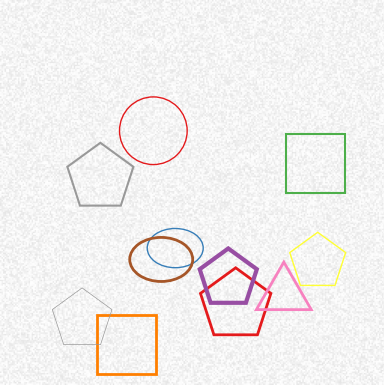[{"shape": "pentagon", "thickness": 2, "radius": 0.48, "center": [0.612, 0.208]}, {"shape": "circle", "thickness": 1, "radius": 0.44, "center": [0.398, 0.66]}, {"shape": "oval", "thickness": 1, "radius": 0.36, "center": [0.455, 0.356]}, {"shape": "square", "thickness": 1.5, "radius": 0.38, "center": [0.819, 0.575]}, {"shape": "pentagon", "thickness": 3, "radius": 0.39, "center": [0.593, 0.277]}, {"shape": "square", "thickness": 2, "radius": 0.38, "center": [0.329, 0.105]}, {"shape": "pentagon", "thickness": 1, "radius": 0.38, "center": [0.825, 0.32]}, {"shape": "oval", "thickness": 2, "radius": 0.41, "center": [0.419, 0.326]}, {"shape": "triangle", "thickness": 2, "radius": 0.41, "center": [0.737, 0.237]}, {"shape": "pentagon", "thickness": 0.5, "radius": 0.41, "center": [0.213, 0.171]}, {"shape": "pentagon", "thickness": 1.5, "radius": 0.45, "center": [0.261, 0.539]}]